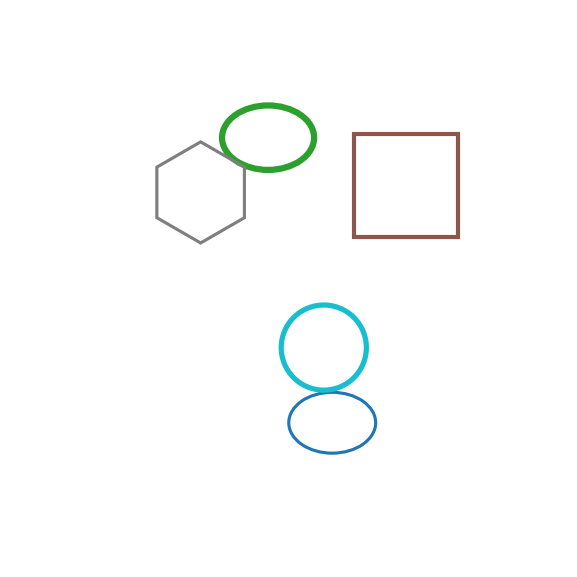[{"shape": "oval", "thickness": 1.5, "radius": 0.38, "center": [0.575, 0.267]}, {"shape": "oval", "thickness": 3, "radius": 0.4, "center": [0.464, 0.761]}, {"shape": "square", "thickness": 2, "radius": 0.45, "center": [0.703, 0.678]}, {"shape": "hexagon", "thickness": 1.5, "radius": 0.44, "center": [0.347, 0.666]}, {"shape": "circle", "thickness": 2.5, "radius": 0.37, "center": [0.561, 0.397]}]